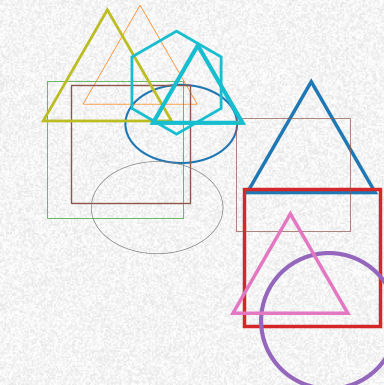[{"shape": "oval", "thickness": 1.5, "radius": 0.73, "center": [0.471, 0.678]}, {"shape": "triangle", "thickness": 2.5, "radius": 0.96, "center": [0.808, 0.596]}, {"shape": "triangle", "thickness": 0.5, "radius": 0.86, "center": [0.364, 0.815]}, {"shape": "square", "thickness": 0.5, "radius": 0.88, "center": [0.3, 0.611]}, {"shape": "square", "thickness": 2.5, "radius": 0.89, "center": [0.81, 0.331]}, {"shape": "circle", "thickness": 3, "radius": 0.88, "center": [0.854, 0.166]}, {"shape": "square", "thickness": 0.5, "radius": 0.74, "center": [0.761, 0.546]}, {"shape": "square", "thickness": 1, "radius": 0.77, "center": [0.339, 0.626]}, {"shape": "triangle", "thickness": 2.5, "radius": 0.86, "center": [0.754, 0.272]}, {"shape": "oval", "thickness": 0.5, "radius": 0.86, "center": [0.408, 0.461]}, {"shape": "triangle", "thickness": 2, "radius": 0.96, "center": [0.279, 0.782]}, {"shape": "hexagon", "thickness": 2, "radius": 0.67, "center": [0.459, 0.785]}, {"shape": "triangle", "thickness": 3, "radius": 0.67, "center": [0.514, 0.748]}]